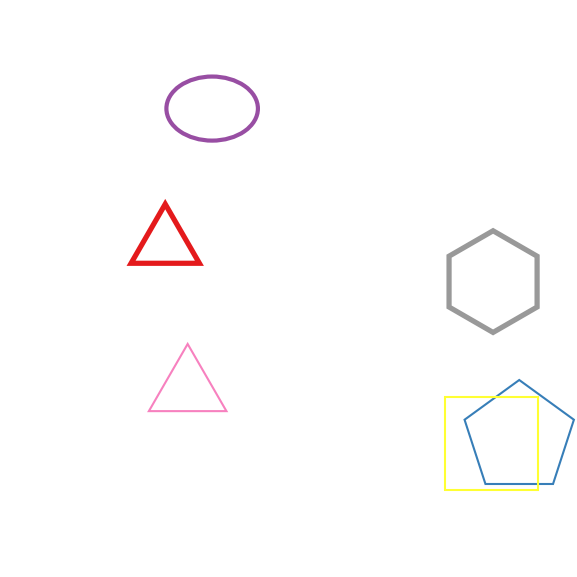[{"shape": "triangle", "thickness": 2.5, "radius": 0.34, "center": [0.286, 0.577]}, {"shape": "pentagon", "thickness": 1, "radius": 0.5, "center": [0.899, 0.242]}, {"shape": "oval", "thickness": 2, "radius": 0.4, "center": [0.367, 0.811]}, {"shape": "square", "thickness": 1, "radius": 0.4, "center": [0.851, 0.231]}, {"shape": "triangle", "thickness": 1, "radius": 0.39, "center": [0.325, 0.326]}, {"shape": "hexagon", "thickness": 2.5, "radius": 0.44, "center": [0.854, 0.512]}]